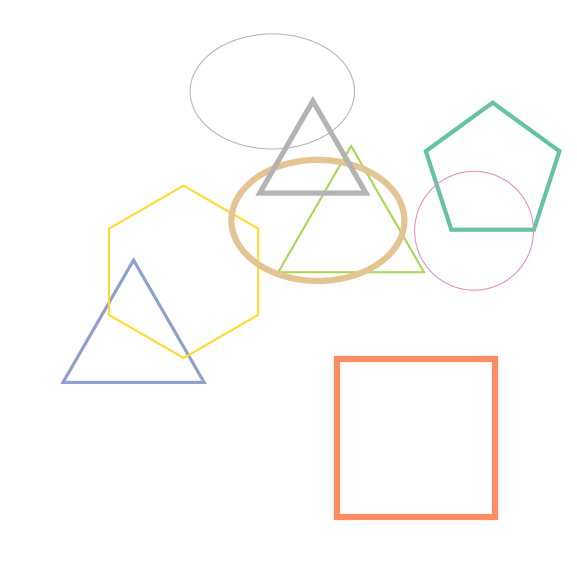[{"shape": "pentagon", "thickness": 2, "radius": 0.61, "center": [0.853, 0.7]}, {"shape": "square", "thickness": 3, "radius": 0.68, "center": [0.72, 0.24]}, {"shape": "triangle", "thickness": 1.5, "radius": 0.71, "center": [0.231, 0.408]}, {"shape": "circle", "thickness": 0.5, "radius": 0.51, "center": [0.821, 0.6]}, {"shape": "triangle", "thickness": 1, "radius": 0.73, "center": [0.608, 0.601]}, {"shape": "hexagon", "thickness": 1, "radius": 0.75, "center": [0.318, 0.528]}, {"shape": "oval", "thickness": 3, "radius": 0.75, "center": [0.55, 0.617]}, {"shape": "oval", "thickness": 0.5, "radius": 0.71, "center": [0.472, 0.841]}, {"shape": "triangle", "thickness": 2.5, "radius": 0.53, "center": [0.542, 0.718]}]